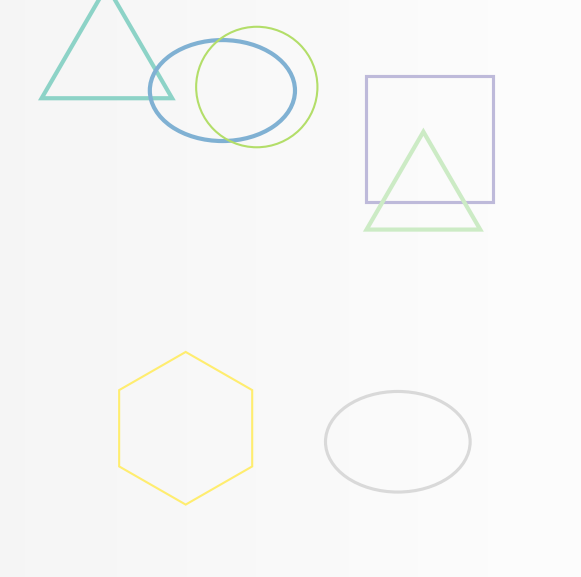[{"shape": "triangle", "thickness": 2, "radius": 0.65, "center": [0.184, 0.894]}, {"shape": "square", "thickness": 1.5, "radius": 0.55, "center": [0.739, 0.758]}, {"shape": "oval", "thickness": 2, "radius": 0.62, "center": [0.383, 0.842]}, {"shape": "circle", "thickness": 1, "radius": 0.52, "center": [0.442, 0.848]}, {"shape": "oval", "thickness": 1.5, "radius": 0.62, "center": [0.684, 0.234]}, {"shape": "triangle", "thickness": 2, "radius": 0.56, "center": [0.728, 0.658]}, {"shape": "hexagon", "thickness": 1, "radius": 0.66, "center": [0.319, 0.258]}]